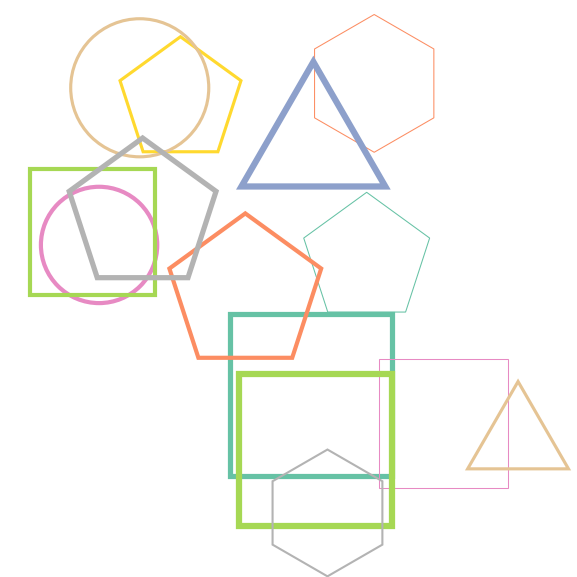[{"shape": "pentagon", "thickness": 0.5, "radius": 0.57, "center": [0.635, 0.552]}, {"shape": "square", "thickness": 2.5, "radius": 0.7, "center": [0.539, 0.315]}, {"shape": "hexagon", "thickness": 0.5, "radius": 0.6, "center": [0.648, 0.855]}, {"shape": "pentagon", "thickness": 2, "radius": 0.69, "center": [0.425, 0.491]}, {"shape": "triangle", "thickness": 3, "radius": 0.72, "center": [0.543, 0.748]}, {"shape": "square", "thickness": 0.5, "radius": 0.56, "center": [0.768, 0.266]}, {"shape": "circle", "thickness": 2, "radius": 0.5, "center": [0.172, 0.575]}, {"shape": "square", "thickness": 3, "radius": 0.66, "center": [0.547, 0.22]}, {"shape": "square", "thickness": 2, "radius": 0.54, "center": [0.161, 0.597]}, {"shape": "pentagon", "thickness": 1.5, "radius": 0.55, "center": [0.313, 0.825]}, {"shape": "triangle", "thickness": 1.5, "radius": 0.5, "center": [0.897, 0.238]}, {"shape": "circle", "thickness": 1.5, "radius": 0.6, "center": [0.242, 0.847]}, {"shape": "hexagon", "thickness": 1, "radius": 0.55, "center": [0.567, 0.111]}, {"shape": "pentagon", "thickness": 2.5, "radius": 0.67, "center": [0.247, 0.626]}]